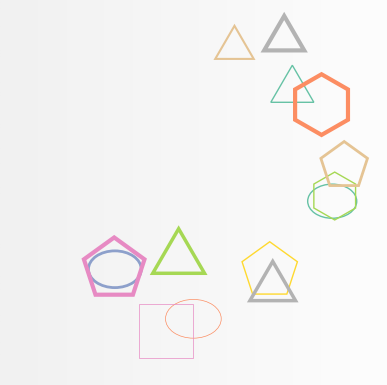[{"shape": "oval", "thickness": 1, "radius": 0.32, "center": [0.857, 0.477]}, {"shape": "triangle", "thickness": 1, "radius": 0.32, "center": [0.754, 0.766]}, {"shape": "hexagon", "thickness": 3, "radius": 0.39, "center": [0.83, 0.728]}, {"shape": "oval", "thickness": 0.5, "radius": 0.36, "center": [0.499, 0.172]}, {"shape": "oval", "thickness": 2, "radius": 0.34, "center": [0.296, 0.301]}, {"shape": "square", "thickness": 0.5, "radius": 0.35, "center": [0.428, 0.141]}, {"shape": "pentagon", "thickness": 3, "radius": 0.41, "center": [0.295, 0.301]}, {"shape": "triangle", "thickness": 2.5, "radius": 0.39, "center": [0.461, 0.329]}, {"shape": "hexagon", "thickness": 1, "radius": 0.31, "center": [0.864, 0.491]}, {"shape": "pentagon", "thickness": 1, "radius": 0.38, "center": [0.696, 0.297]}, {"shape": "pentagon", "thickness": 2, "radius": 0.32, "center": [0.888, 0.569]}, {"shape": "triangle", "thickness": 1.5, "radius": 0.29, "center": [0.605, 0.876]}, {"shape": "triangle", "thickness": 2.5, "radius": 0.34, "center": [0.704, 0.253]}, {"shape": "triangle", "thickness": 3, "radius": 0.3, "center": [0.733, 0.899]}]